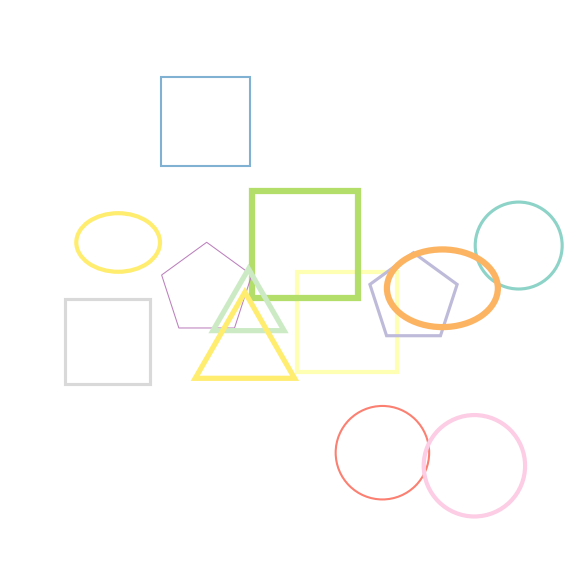[{"shape": "circle", "thickness": 1.5, "radius": 0.38, "center": [0.898, 0.574]}, {"shape": "square", "thickness": 2, "radius": 0.43, "center": [0.601, 0.442]}, {"shape": "pentagon", "thickness": 1.5, "radius": 0.4, "center": [0.716, 0.482]}, {"shape": "circle", "thickness": 1, "radius": 0.4, "center": [0.662, 0.215]}, {"shape": "square", "thickness": 1, "radius": 0.38, "center": [0.355, 0.789]}, {"shape": "oval", "thickness": 3, "radius": 0.48, "center": [0.766, 0.5]}, {"shape": "square", "thickness": 3, "radius": 0.46, "center": [0.528, 0.576]}, {"shape": "circle", "thickness": 2, "radius": 0.44, "center": [0.821, 0.193]}, {"shape": "square", "thickness": 1.5, "radius": 0.37, "center": [0.186, 0.408]}, {"shape": "pentagon", "thickness": 0.5, "radius": 0.41, "center": [0.358, 0.498]}, {"shape": "triangle", "thickness": 2.5, "radius": 0.36, "center": [0.43, 0.462]}, {"shape": "oval", "thickness": 2, "radius": 0.36, "center": [0.205, 0.579]}, {"shape": "triangle", "thickness": 2.5, "radius": 0.5, "center": [0.424, 0.394]}]